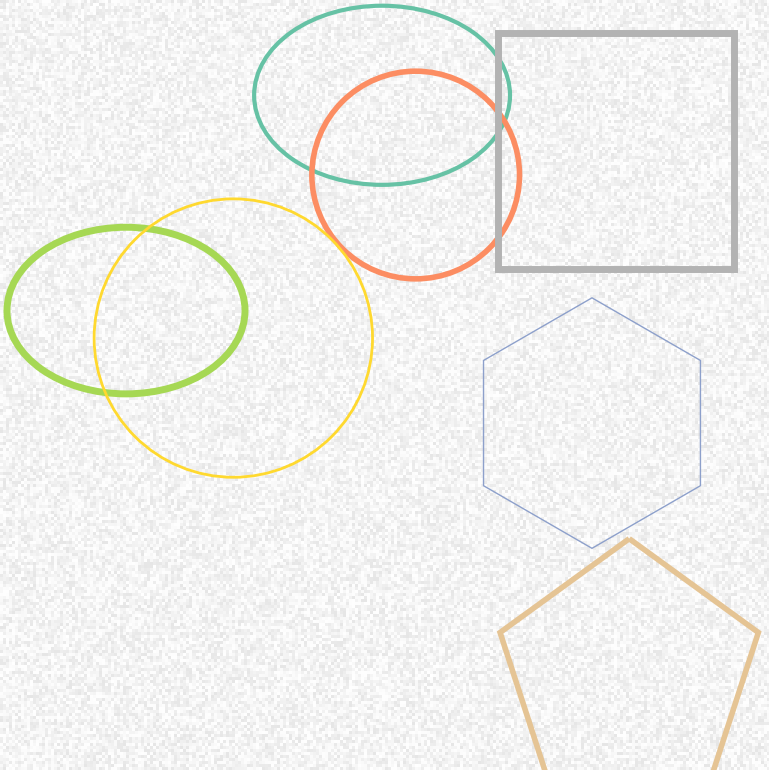[{"shape": "oval", "thickness": 1.5, "radius": 0.83, "center": [0.496, 0.876]}, {"shape": "circle", "thickness": 2, "radius": 0.67, "center": [0.54, 0.773]}, {"shape": "hexagon", "thickness": 0.5, "radius": 0.81, "center": [0.769, 0.451]}, {"shape": "oval", "thickness": 2.5, "radius": 0.77, "center": [0.164, 0.597]}, {"shape": "circle", "thickness": 1, "radius": 0.9, "center": [0.303, 0.561]}, {"shape": "pentagon", "thickness": 2, "radius": 0.88, "center": [0.817, 0.124]}, {"shape": "square", "thickness": 2.5, "radius": 0.77, "center": [0.8, 0.804]}]